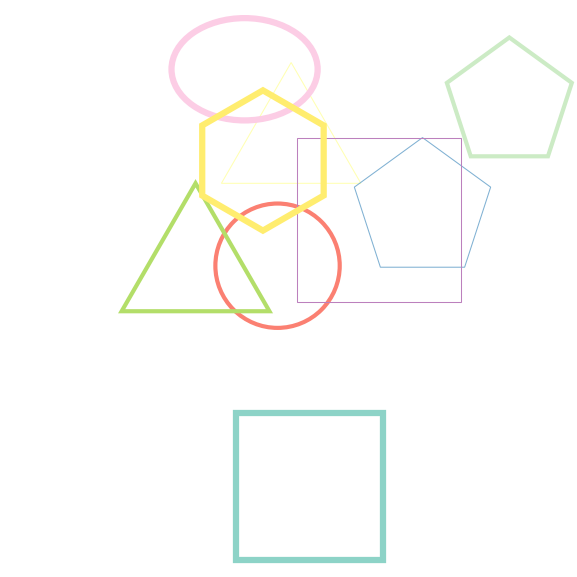[{"shape": "square", "thickness": 3, "radius": 0.63, "center": [0.536, 0.157]}, {"shape": "triangle", "thickness": 0.5, "radius": 0.7, "center": [0.504, 0.751]}, {"shape": "circle", "thickness": 2, "radius": 0.54, "center": [0.481, 0.539]}, {"shape": "pentagon", "thickness": 0.5, "radius": 0.62, "center": [0.732, 0.637]}, {"shape": "triangle", "thickness": 2, "radius": 0.74, "center": [0.339, 0.534]}, {"shape": "oval", "thickness": 3, "radius": 0.63, "center": [0.423, 0.879]}, {"shape": "square", "thickness": 0.5, "radius": 0.71, "center": [0.656, 0.618]}, {"shape": "pentagon", "thickness": 2, "radius": 0.57, "center": [0.882, 0.82]}, {"shape": "hexagon", "thickness": 3, "radius": 0.61, "center": [0.455, 0.721]}]